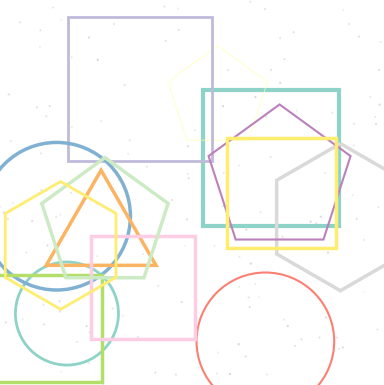[{"shape": "square", "thickness": 3, "radius": 0.88, "center": [0.703, 0.589]}, {"shape": "circle", "thickness": 2, "radius": 0.67, "center": [0.174, 0.186]}, {"shape": "pentagon", "thickness": 0.5, "radius": 0.68, "center": [0.566, 0.746]}, {"shape": "square", "thickness": 2, "radius": 0.94, "center": [0.365, 0.769]}, {"shape": "circle", "thickness": 1.5, "radius": 0.89, "center": [0.689, 0.113]}, {"shape": "circle", "thickness": 2.5, "radius": 0.96, "center": [0.147, 0.438]}, {"shape": "triangle", "thickness": 2.5, "radius": 0.82, "center": [0.263, 0.393]}, {"shape": "square", "thickness": 2.5, "radius": 0.69, "center": [0.126, 0.146]}, {"shape": "square", "thickness": 2.5, "radius": 0.67, "center": [0.371, 0.254]}, {"shape": "hexagon", "thickness": 2.5, "radius": 0.96, "center": [0.884, 0.436]}, {"shape": "pentagon", "thickness": 1.5, "radius": 0.97, "center": [0.726, 0.535]}, {"shape": "pentagon", "thickness": 2.5, "radius": 0.86, "center": [0.273, 0.418]}, {"shape": "hexagon", "thickness": 2, "radius": 0.83, "center": [0.157, 0.363]}, {"shape": "square", "thickness": 2.5, "radius": 0.71, "center": [0.731, 0.498]}]